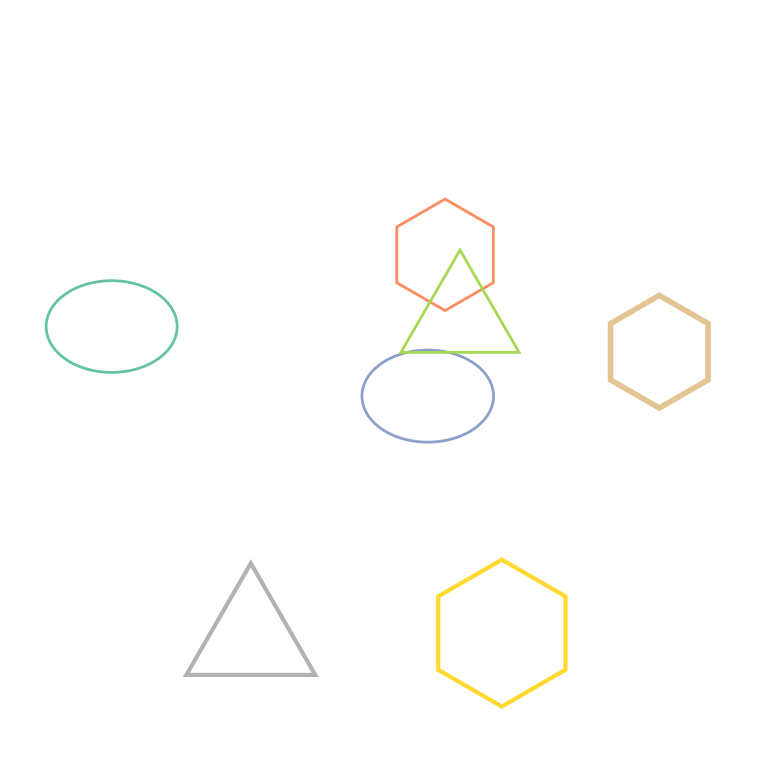[{"shape": "oval", "thickness": 1, "radius": 0.43, "center": [0.145, 0.576]}, {"shape": "hexagon", "thickness": 1, "radius": 0.36, "center": [0.578, 0.669]}, {"shape": "oval", "thickness": 1, "radius": 0.43, "center": [0.556, 0.486]}, {"shape": "triangle", "thickness": 1, "radius": 0.44, "center": [0.597, 0.587]}, {"shape": "hexagon", "thickness": 1.5, "radius": 0.48, "center": [0.652, 0.178]}, {"shape": "hexagon", "thickness": 2, "radius": 0.37, "center": [0.856, 0.543]}, {"shape": "triangle", "thickness": 1.5, "radius": 0.48, "center": [0.326, 0.172]}]